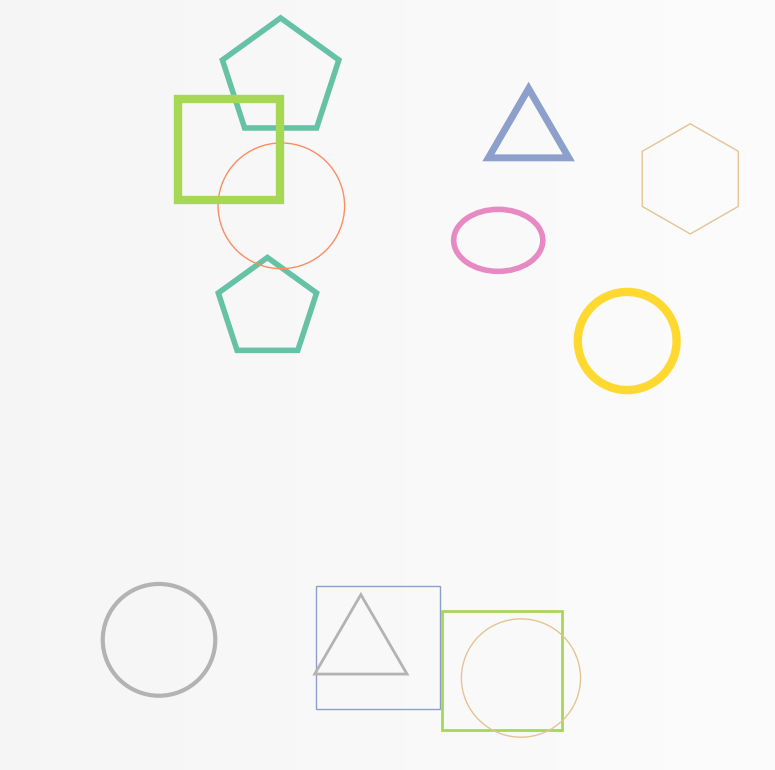[{"shape": "pentagon", "thickness": 2, "radius": 0.33, "center": [0.345, 0.599]}, {"shape": "pentagon", "thickness": 2, "radius": 0.39, "center": [0.362, 0.898]}, {"shape": "circle", "thickness": 0.5, "radius": 0.41, "center": [0.363, 0.733]}, {"shape": "square", "thickness": 0.5, "radius": 0.4, "center": [0.488, 0.159]}, {"shape": "triangle", "thickness": 2.5, "radius": 0.3, "center": [0.682, 0.825]}, {"shape": "oval", "thickness": 2, "radius": 0.29, "center": [0.643, 0.688]}, {"shape": "square", "thickness": 3, "radius": 0.33, "center": [0.295, 0.806]}, {"shape": "square", "thickness": 1, "radius": 0.39, "center": [0.648, 0.129]}, {"shape": "circle", "thickness": 3, "radius": 0.32, "center": [0.809, 0.557]}, {"shape": "hexagon", "thickness": 0.5, "radius": 0.36, "center": [0.891, 0.768]}, {"shape": "circle", "thickness": 0.5, "radius": 0.38, "center": [0.672, 0.119]}, {"shape": "circle", "thickness": 1.5, "radius": 0.36, "center": [0.205, 0.169]}, {"shape": "triangle", "thickness": 1, "radius": 0.34, "center": [0.466, 0.159]}]